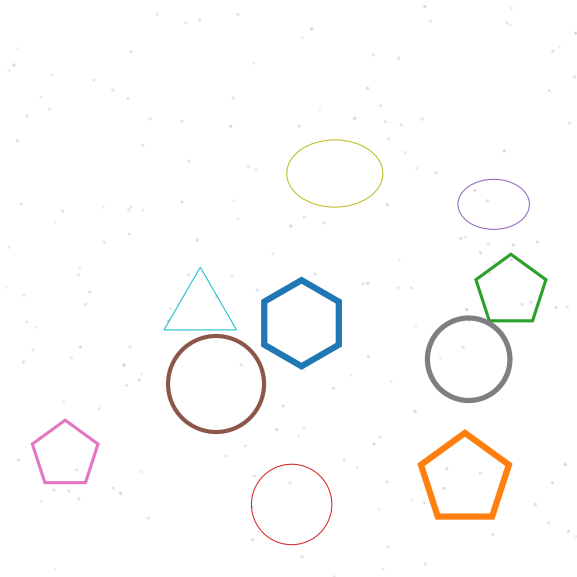[{"shape": "hexagon", "thickness": 3, "radius": 0.37, "center": [0.522, 0.439]}, {"shape": "pentagon", "thickness": 3, "radius": 0.4, "center": [0.805, 0.169]}, {"shape": "pentagon", "thickness": 1.5, "radius": 0.32, "center": [0.885, 0.495]}, {"shape": "circle", "thickness": 0.5, "radius": 0.35, "center": [0.505, 0.126]}, {"shape": "oval", "thickness": 0.5, "radius": 0.31, "center": [0.855, 0.645]}, {"shape": "circle", "thickness": 2, "radius": 0.42, "center": [0.374, 0.334]}, {"shape": "pentagon", "thickness": 1.5, "radius": 0.3, "center": [0.113, 0.212]}, {"shape": "circle", "thickness": 2.5, "radius": 0.36, "center": [0.812, 0.377]}, {"shape": "oval", "thickness": 0.5, "radius": 0.42, "center": [0.58, 0.699]}, {"shape": "triangle", "thickness": 0.5, "radius": 0.36, "center": [0.347, 0.464]}]